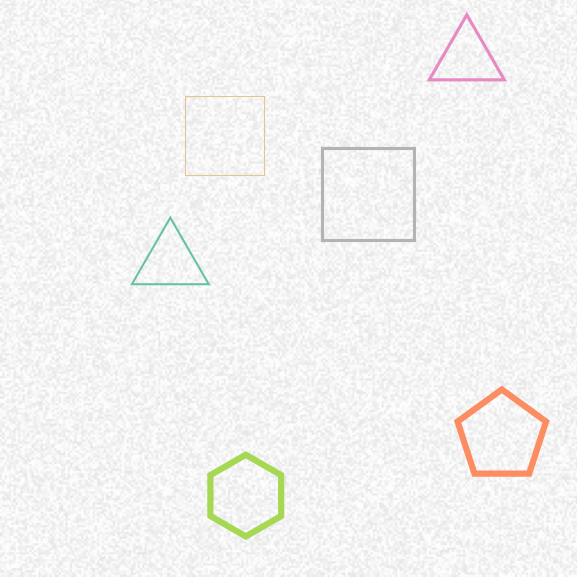[{"shape": "triangle", "thickness": 1, "radius": 0.38, "center": [0.295, 0.545]}, {"shape": "pentagon", "thickness": 3, "radius": 0.4, "center": [0.869, 0.244]}, {"shape": "triangle", "thickness": 1.5, "radius": 0.38, "center": [0.808, 0.898]}, {"shape": "hexagon", "thickness": 3, "radius": 0.35, "center": [0.426, 0.141]}, {"shape": "square", "thickness": 0.5, "radius": 0.34, "center": [0.389, 0.765]}, {"shape": "square", "thickness": 1.5, "radius": 0.4, "center": [0.637, 0.663]}]